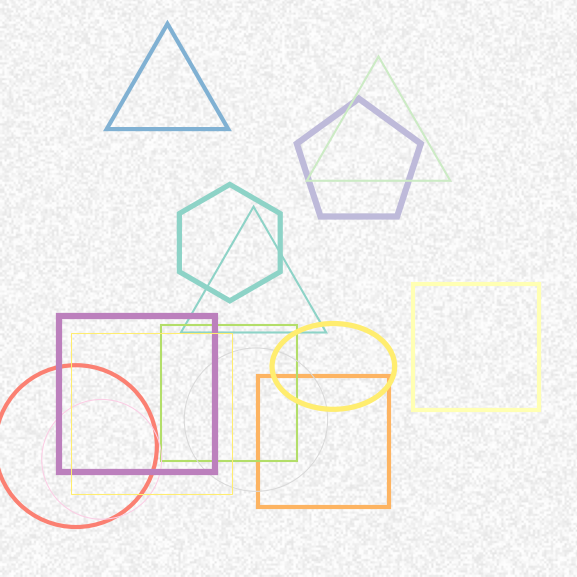[{"shape": "hexagon", "thickness": 2.5, "radius": 0.5, "center": [0.398, 0.579]}, {"shape": "triangle", "thickness": 1, "radius": 0.73, "center": [0.439, 0.496]}, {"shape": "square", "thickness": 2, "radius": 0.55, "center": [0.824, 0.398]}, {"shape": "pentagon", "thickness": 3, "radius": 0.56, "center": [0.621, 0.716]}, {"shape": "circle", "thickness": 2, "radius": 0.7, "center": [0.132, 0.227]}, {"shape": "triangle", "thickness": 2, "radius": 0.61, "center": [0.29, 0.836]}, {"shape": "square", "thickness": 2, "radius": 0.57, "center": [0.56, 0.235]}, {"shape": "square", "thickness": 1, "radius": 0.59, "center": [0.397, 0.319]}, {"shape": "circle", "thickness": 0.5, "radius": 0.52, "center": [0.176, 0.204]}, {"shape": "circle", "thickness": 0.5, "radius": 0.62, "center": [0.443, 0.272]}, {"shape": "square", "thickness": 3, "radius": 0.68, "center": [0.237, 0.317]}, {"shape": "triangle", "thickness": 1, "radius": 0.72, "center": [0.655, 0.758]}, {"shape": "oval", "thickness": 2.5, "radius": 0.53, "center": [0.577, 0.365]}, {"shape": "square", "thickness": 0.5, "radius": 0.7, "center": [0.262, 0.283]}]